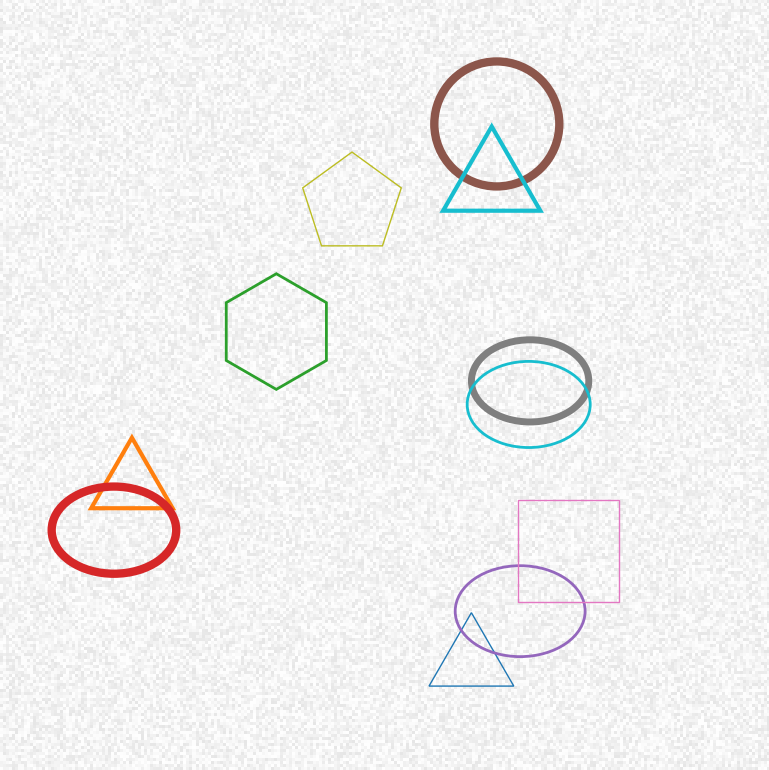[{"shape": "triangle", "thickness": 0.5, "radius": 0.32, "center": [0.612, 0.141]}, {"shape": "triangle", "thickness": 1.5, "radius": 0.31, "center": [0.171, 0.37]}, {"shape": "hexagon", "thickness": 1, "radius": 0.38, "center": [0.359, 0.569]}, {"shape": "oval", "thickness": 3, "radius": 0.4, "center": [0.148, 0.311]}, {"shape": "oval", "thickness": 1, "radius": 0.42, "center": [0.676, 0.206]}, {"shape": "circle", "thickness": 3, "radius": 0.41, "center": [0.645, 0.839]}, {"shape": "square", "thickness": 0.5, "radius": 0.33, "center": [0.738, 0.284]}, {"shape": "oval", "thickness": 2.5, "radius": 0.38, "center": [0.688, 0.505]}, {"shape": "pentagon", "thickness": 0.5, "radius": 0.34, "center": [0.457, 0.735]}, {"shape": "triangle", "thickness": 1.5, "radius": 0.36, "center": [0.639, 0.763]}, {"shape": "oval", "thickness": 1, "radius": 0.4, "center": [0.687, 0.475]}]